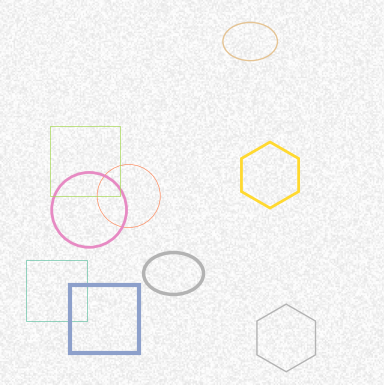[{"shape": "square", "thickness": 0.5, "radius": 0.4, "center": [0.146, 0.246]}, {"shape": "circle", "thickness": 0.5, "radius": 0.41, "center": [0.334, 0.491]}, {"shape": "square", "thickness": 3, "radius": 0.44, "center": [0.271, 0.172]}, {"shape": "circle", "thickness": 2, "radius": 0.49, "center": [0.231, 0.455]}, {"shape": "square", "thickness": 0.5, "radius": 0.45, "center": [0.221, 0.583]}, {"shape": "hexagon", "thickness": 2, "radius": 0.43, "center": [0.701, 0.545]}, {"shape": "oval", "thickness": 1, "radius": 0.35, "center": [0.65, 0.892]}, {"shape": "oval", "thickness": 2.5, "radius": 0.39, "center": [0.451, 0.29]}, {"shape": "hexagon", "thickness": 1, "radius": 0.44, "center": [0.743, 0.122]}]